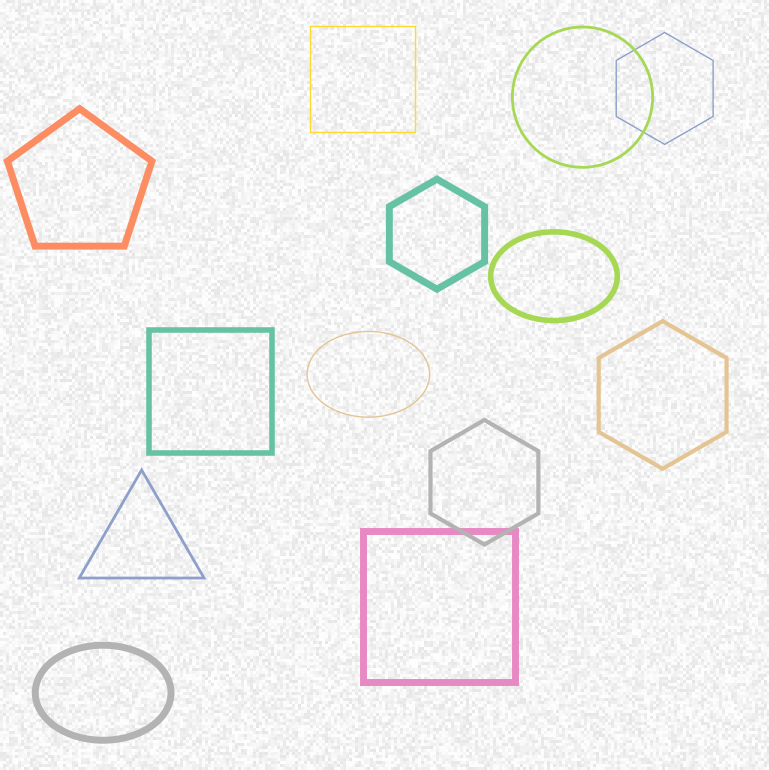[{"shape": "square", "thickness": 2, "radius": 0.4, "center": [0.273, 0.492]}, {"shape": "hexagon", "thickness": 2.5, "radius": 0.36, "center": [0.568, 0.696]}, {"shape": "pentagon", "thickness": 2.5, "radius": 0.49, "center": [0.103, 0.76]}, {"shape": "triangle", "thickness": 1, "radius": 0.47, "center": [0.184, 0.296]}, {"shape": "hexagon", "thickness": 0.5, "radius": 0.36, "center": [0.863, 0.885]}, {"shape": "square", "thickness": 2.5, "radius": 0.49, "center": [0.57, 0.212]}, {"shape": "circle", "thickness": 1, "radius": 0.46, "center": [0.757, 0.874]}, {"shape": "oval", "thickness": 2, "radius": 0.41, "center": [0.719, 0.641]}, {"shape": "square", "thickness": 0.5, "radius": 0.34, "center": [0.471, 0.898]}, {"shape": "oval", "thickness": 0.5, "radius": 0.4, "center": [0.478, 0.514]}, {"shape": "hexagon", "thickness": 1.5, "radius": 0.48, "center": [0.861, 0.487]}, {"shape": "hexagon", "thickness": 1.5, "radius": 0.4, "center": [0.629, 0.374]}, {"shape": "oval", "thickness": 2.5, "radius": 0.44, "center": [0.134, 0.1]}]